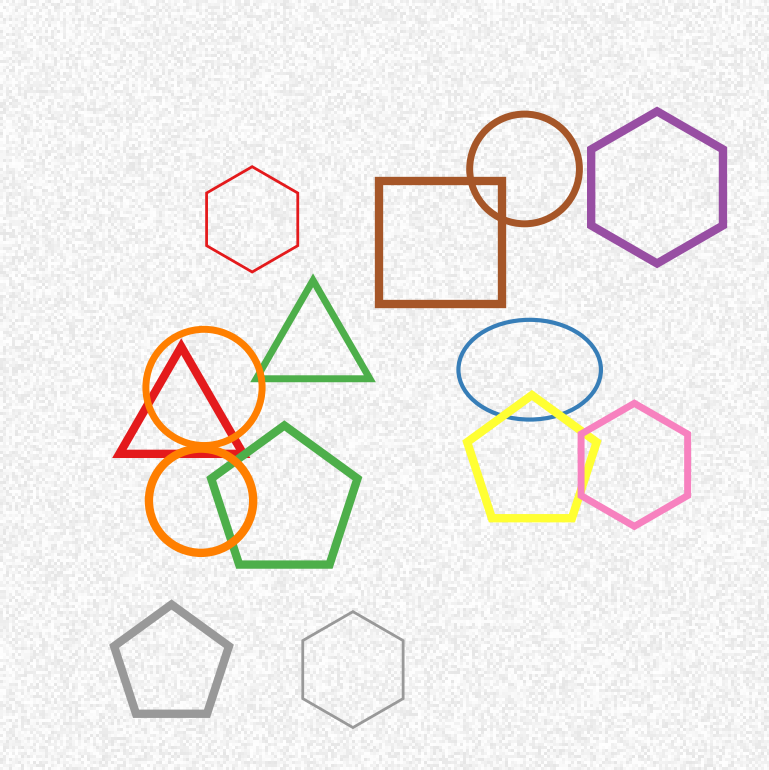[{"shape": "hexagon", "thickness": 1, "radius": 0.34, "center": [0.328, 0.715]}, {"shape": "triangle", "thickness": 3, "radius": 0.46, "center": [0.235, 0.457]}, {"shape": "oval", "thickness": 1.5, "radius": 0.46, "center": [0.688, 0.52]}, {"shape": "triangle", "thickness": 2.5, "radius": 0.43, "center": [0.407, 0.551]}, {"shape": "pentagon", "thickness": 3, "radius": 0.5, "center": [0.369, 0.348]}, {"shape": "hexagon", "thickness": 3, "radius": 0.49, "center": [0.853, 0.757]}, {"shape": "circle", "thickness": 2.5, "radius": 0.38, "center": [0.265, 0.497]}, {"shape": "circle", "thickness": 3, "radius": 0.34, "center": [0.261, 0.35]}, {"shape": "pentagon", "thickness": 3, "radius": 0.44, "center": [0.691, 0.399]}, {"shape": "square", "thickness": 3, "radius": 0.4, "center": [0.572, 0.685]}, {"shape": "circle", "thickness": 2.5, "radius": 0.36, "center": [0.681, 0.781]}, {"shape": "hexagon", "thickness": 2.5, "radius": 0.4, "center": [0.824, 0.396]}, {"shape": "hexagon", "thickness": 1, "radius": 0.38, "center": [0.458, 0.13]}, {"shape": "pentagon", "thickness": 3, "radius": 0.39, "center": [0.223, 0.136]}]